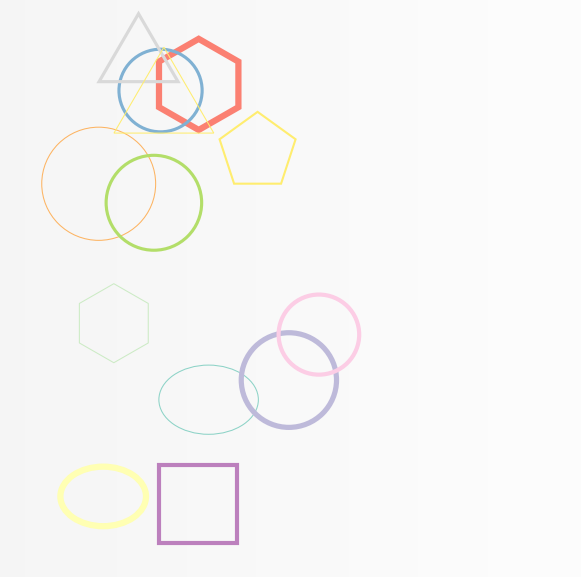[{"shape": "oval", "thickness": 0.5, "radius": 0.43, "center": [0.359, 0.307]}, {"shape": "oval", "thickness": 3, "radius": 0.37, "center": [0.178, 0.14]}, {"shape": "circle", "thickness": 2.5, "radius": 0.41, "center": [0.497, 0.341]}, {"shape": "hexagon", "thickness": 3, "radius": 0.39, "center": [0.342, 0.853]}, {"shape": "circle", "thickness": 1.5, "radius": 0.36, "center": [0.276, 0.842]}, {"shape": "circle", "thickness": 0.5, "radius": 0.49, "center": [0.17, 0.681]}, {"shape": "circle", "thickness": 1.5, "radius": 0.41, "center": [0.265, 0.648]}, {"shape": "circle", "thickness": 2, "radius": 0.35, "center": [0.549, 0.42]}, {"shape": "triangle", "thickness": 1.5, "radius": 0.39, "center": [0.238, 0.897]}, {"shape": "square", "thickness": 2, "radius": 0.34, "center": [0.341, 0.126]}, {"shape": "hexagon", "thickness": 0.5, "radius": 0.34, "center": [0.196, 0.439]}, {"shape": "triangle", "thickness": 0.5, "radius": 0.5, "center": [0.282, 0.818]}, {"shape": "pentagon", "thickness": 1, "radius": 0.34, "center": [0.443, 0.737]}]